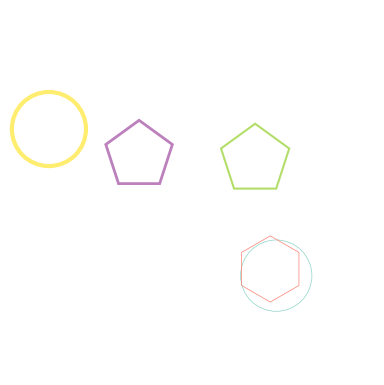[{"shape": "circle", "thickness": 0.5, "radius": 0.46, "center": [0.717, 0.284]}, {"shape": "hexagon", "thickness": 0.5, "radius": 0.43, "center": [0.702, 0.301]}, {"shape": "pentagon", "thickness": 1.5, "radius": 0.47, "center": [0.663, 0.585]}, {"shape": "pentagon", "thickness": 2, "radius": 0.45, "center": [0.361, 0.597]}, {"shape": "circle", "thickness": 3, "radius": 0.48, "center": [0.127, 0.665]}]